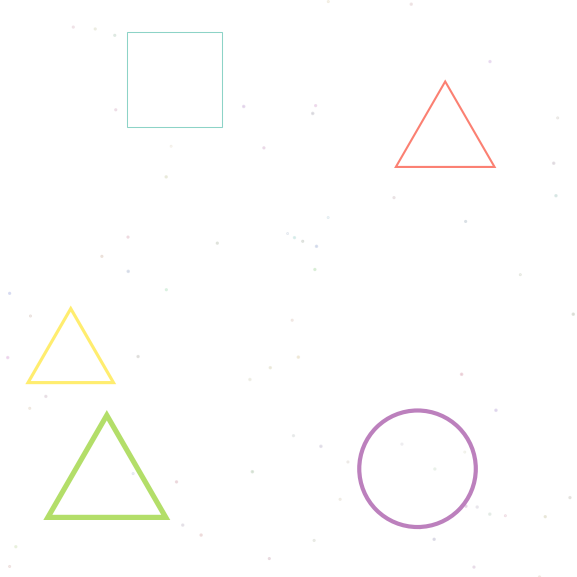[{"shape": "square", "thickness": 0.5, "radius": 0.41, "center": [0.302, 0.861]}, {"shape": "triangle", "thickness": 1, "radius": 0.49, "center": [0.771, 0.759]}, {"shape": "triangle", "thickness": 2.5, "radius": 0.59, "center": [0.185, 0.162]}, {"shape": "circle", "thickness": 2, "radius": 0.5, "center": [0.723, 0.187]}, {"shape": "triangle", "thickness": 1.5, "radius": 0.43, "center": [0.123, 0.379]}]